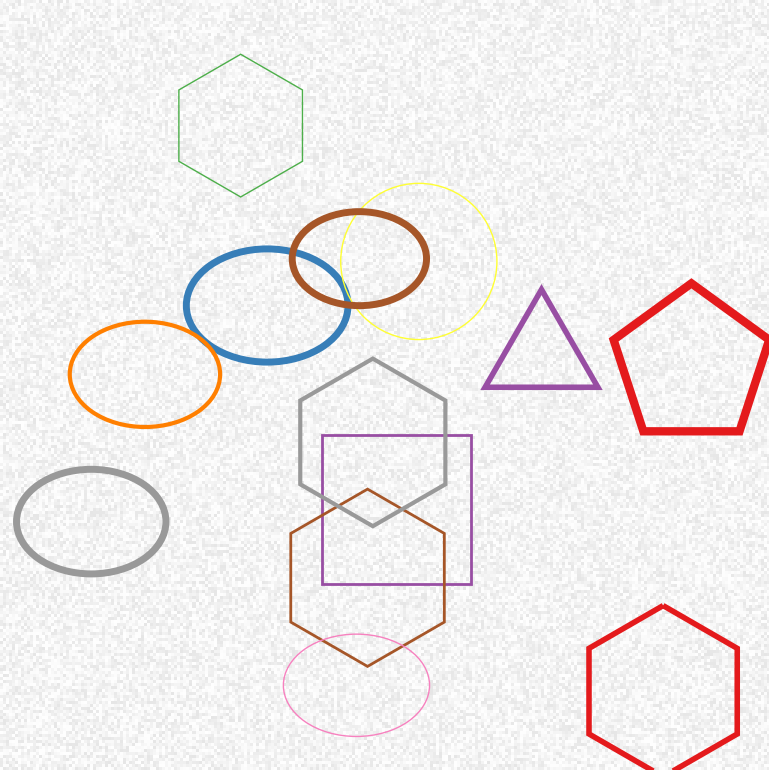[{"shape": "hexagon", "thickness": 2, "radius": 0.56, "center": [0.861, 0.102]}, {"shape": "pentagon", "thickness": 3, "radius": 0.53, "center": [0.898, 0.526]}, {"shape": "oval", "thickness": 2.5, "radius": 0.53, "center": [0.347, 0.603]}, {"shape": "hexagon", "thickness": 0.5, "radius": 0.46, "center": [0.313, 0.837]}, {"shape": "square", "thickness": 1, "radius": 0.48, "center": [0.515, 0.338]}, {"shape": "triangle", "thickness": 2, "radius": 0.42, "center": [0.703, 0.539]}, {"shape": "oval", "thickness": 1.5, "radius": 0.49, "center": [0.188, 0.514]}, {"shape": "circle", "thickness": 0.5, "radius": 0.51, "center": [0.544, 0.66]}, {"shape": "oval", "thickness": 2.5, "radius": 0.44, "center": [0.467, 0.664]}, {"shape": "hexagon", "thickness": 1, "radius": 0.58, "center": [0.477, 0.25]}, {"shape": "oval", "thickness": 0.5, "radius": 0.47, "center": [0.463, 0.11]}, {"shape": "oval", "thickness": 2.5, "radius": 0.49, "center": [0.118, 0.323]}, {"shape": "hexagon", "thickness": 1.5, "radius": 0.54, "center": [0.484, 0.425]}]